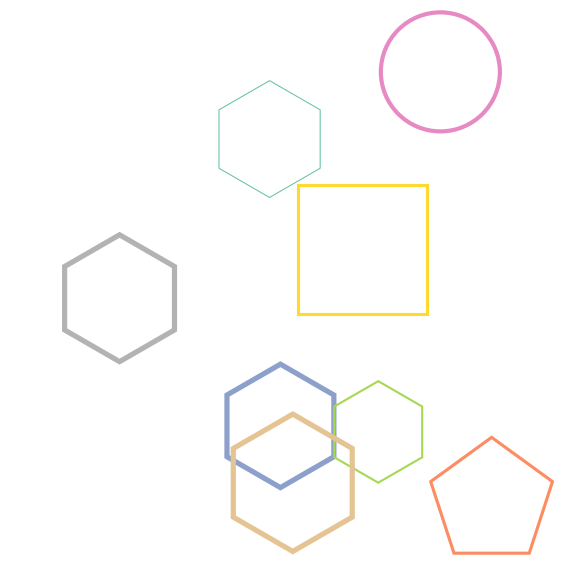[{"shape": "hexagon", "thickness": 0.5, "radius": 0.51, "center": [0.467, 0.758]}, {"shape": "pentagon", "thickness": 1.5, "radius": 0.55, "center": [0.851, 0.131]}, {"shape": "hexagon", "thickness": 2.5, "radius": 0.53, "center": [0.486, 0.262]}, {"shape": "circle", "thickness": 2, "radius": 0.52, "center": [0.763, 0.875]}, {"shape": "hexagon", "thickness": 1, "radius": 0.44, "center": [0.655, 0.251]}, {"shape": "square", "thickness": 1.5, "radius": 0.56, "center": [0.628, 0.566]}, {"shape": "hexagon", "thickness": 2.5, "radius": 0.59, "center": [0.507, 0.163]}, {"shape": "hexagon", "thickness": 2.5, "radius": 0.55, "center": [0.207, 0.483]}]